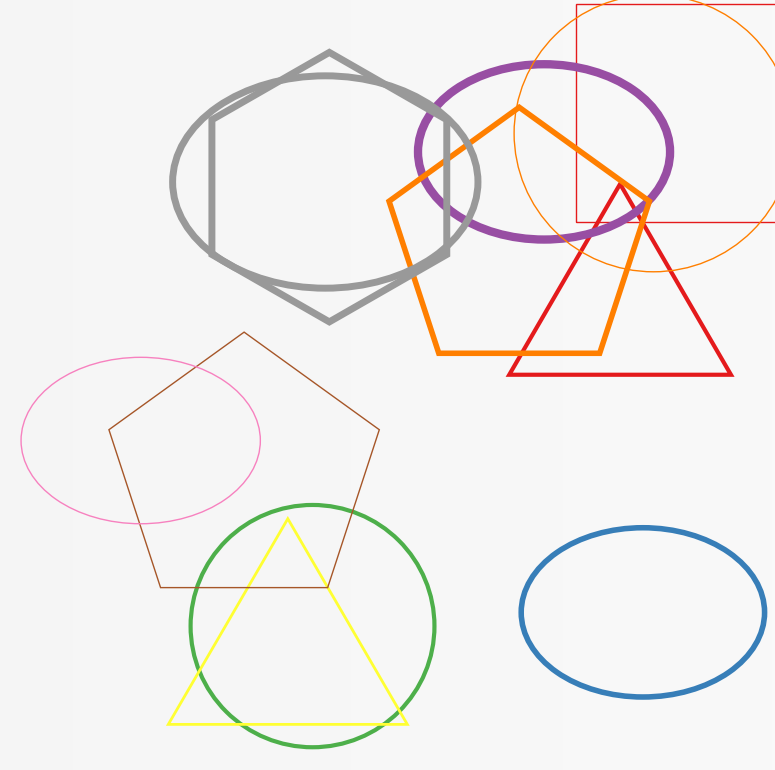[{"shape": "square", "thickness": 0.5, "radius": 0.71, "center": [0.884, 0.853]}, {"shape": "triangle", "thickness": 1.5, "radius": 0.83, "center": [0.8, 0.596]}, {"shape": "oval", "thickness": 2, "radius": 0.79, "center": [0.83, 0.205]}, {"shape": "circle", "thickness": 1.5, "radius": 0.79, "center": [0.403, 0.187]}, {"shape": "oval", "thickness": 3, "radius": 0.81, "center": [0.702, 0.803]}, {"shape": "pentagon", "thickness": 2, "radius": 0.88, "center": [0.67, 0.684]}, {"shape": "circle", "thickness": 0.5, "radius": 0.9, "center": [0.843, 0.827]}, {"shape": "triangle", "thickness": 1, "radius": 0.89, "center": [0.371, 0.148]}, {"shape": "pentagon", "thickness": 0.5, "radius": 0.92, "center": [0.315, 0.385]}, {"shape": "oval", "thickness": 0.5, "radius": 0.77, "center": [0.182, 0.428]}, {"shape": "oval", "thickness": 2.5, "radius": 0.98, "center": [0.42, 0.764]}, {"shape": "hexagon", "thickness": 2.5, "radius": 0.87, "center": [0.425, 0.757]}]